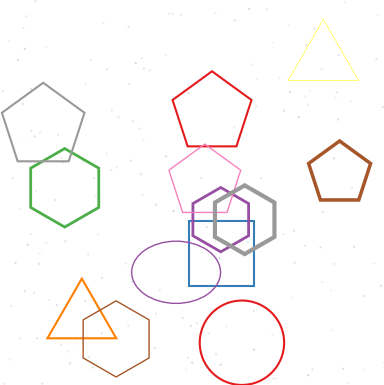[{"shape": "circle", "thickness": 1.5, "radius": 0.55, "center": [0.628, 0.11]}, {"shape": "pentagon", "thickness": 1.5, "radius": 0.54, "center": [0.551, 0.707]}, {"shape": "square", "thickness": 1.5, "radius": 0.42, "center": [0.575, 0.341]}, {"shape": "hexagon", "thickness": 2, "radius": 0.51, "center": [0.168, 0.512]}, {"shape": "hexagon", "thickness": 2, "radius": 0.42, "center": [0.573, 0.429]}, {"shape": "oval", "thickness": 1, "radius": 0.58, "center": [0.457, 0.293]}, {"shape": "triangle", "thickness": 1.5, "radius": 0.52, "center": [0.213, 0.173]}, {"shape": "triangle", "thickness": 0.5, "radius": 0.53, "center": [0.84, 0.844]}, {"shape": "hexagon", "thickness": 1, "radius": 0.49, "center": [0.302, 0.12]}, {"shape": "pentagon", "thickness": 2.5, "radius": 0.42, "center": [0.882, 0.549]}, {"shape": "pentagon", "thickness": 1, "radius": 0.49, "center": [0.532, 0.528]}, {"shape": "hexagon", "thickness": 3, "radius": 0.45, "center": [0.636, 0.429]}, {"shape": "pentagon", "thickness": 1.5, "radius": 0.56, "center": [0.112, 0.672]}]